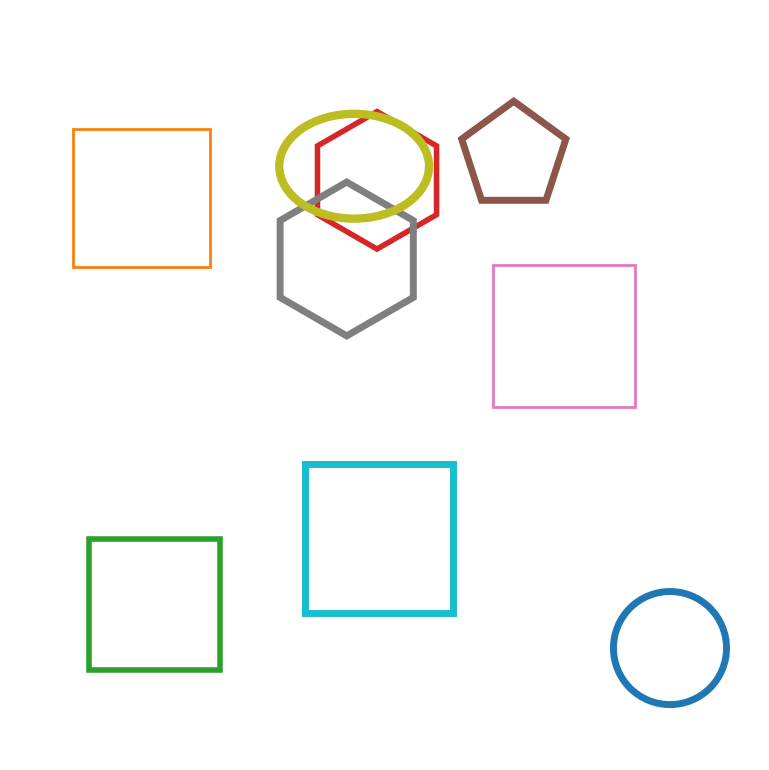[{"shape": "circle", "thickness": 2.5, "radius": 0.37, "center": [0.87, 0.158]}, {"shape": "square", "thickness": 1, "radius": 0.45, "center": [0.184, 0.743]}, {"shape": "square", "thickness": 2, "radius": 0.42, "center": [0.201, 0.215]}, {"shape": "hexagon", "thickness": 2, "radius": 0.45, "center": [0.49, 0.766]}, {"shape": "pentagon", "thickness": 2.5, "radius": 0.36, "center": [0.667, 0.797]}, {"shape": "square", "thickness": 1, "radius": 0.46, "center": [0.733, 0.563]}, {"shape": "hexagon", "thickness": 2.5, "radius": 0.5, "center": [0.45, 0.664]}, {"shape": "oval", "thickness": 3, "radius": 0.49, "center": [0.46, 0.784]}, {"shape": "square", "thickness": 2.5, "radius": 0.48, "center": [0.492, 0.3]}]